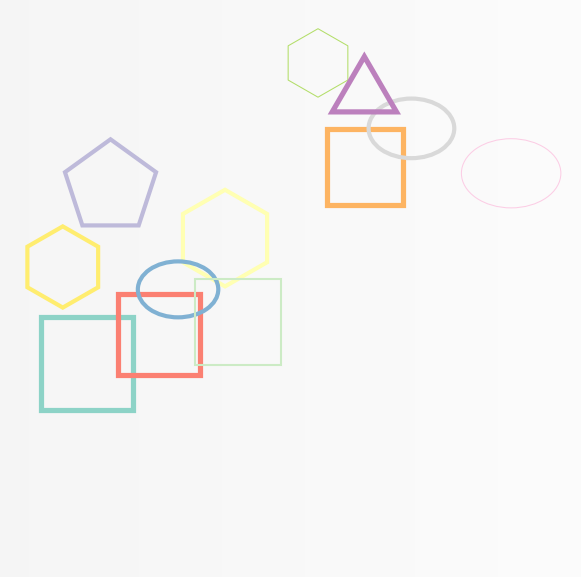[{"shape": "square", "thickness": 2.5, "radius": 0.4, "center": [0.15, 0.37]}, {"shape": "hexagon", "thickness": 2, "radius": 0.42, "center": [0.387, 0.587]}, {"shape": "pentagon", "thickness": 2, "radius": 0.41, "center": [0.19, 0.675]}, {"shape": "square", "thickness": 2.5, "radius": 0.35, "center": [0.273, 0.42]}, {"shape": "oval", "thickness": 2, "radius": 0.35, "center": [0.306, 0.498]}, {"shape": "square", "thickness": 2.5, "radius": 0.33, "center": [0.628, 0.71]}, {"shape": "hexagon", "thickness": 0.5, "radius": 0.3, "center": [0.547, 0.89]}, {"shape": "oval", "thickness": 0.5, "radius": 0.43, "center": [0.879, 0.699]}, {"shape": "oval", "thickness": 2, "radius": 0.37, "center": [0.708, 0.777]}, {"shape": "triangle", "thickness": 2.5, "radius": 0.32, "center": [0.627, 0.837]}, {"shape": "square", "thickness": 1, "radius": 0.37, "center": [0.41, 0.442]}, {"shape": "hexagon", "thickness": 2, "radius": 0.35, "center": [0.108, 0.537]}]